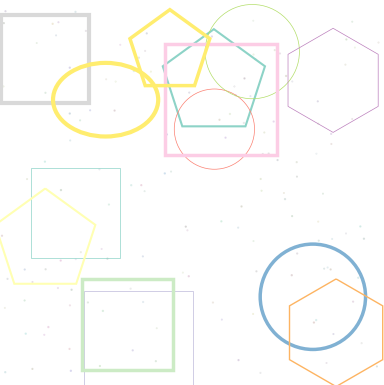[{"shape": "pentagon", "thickness": 1.5, "radius": 0.7, "center": [0.556, 0.785]}, {"shape": "square", "thickness": 0.5, "radius": 0.58, "center": [0.196, 0.447]}, {"shape": "pentagon", "thickness": 1.5, "radius": 0.68, "center": [0.118, 0.374]}, {"shape": "square", "thickness": 0.5, "radius": 0.71, "center": [0.359, 0.103]}, {"shape": "circle", "thickness": 0.5, "radius": 0.52, "center": [0.557, 0.665]}, {"shape": "circle", "thickness": 2.5, "radius": 0.68, "center": [0.813, 0.229]}, {"shape": "hexagon", "thickness": 1, "radius": 0.7, "center": [0.873, 0.136]}, {"shape": "circle", "thickness": 0.5, "radius": 0.61, "center": [0.655, 0.866]}, {"shape": "square", "thickness": 2.5, "radius": 0.73, "center": [0.575, 0.741]}, {"shape": "square", "thickness": 3, "radius": 0.57, "center": [0.116, 0.846]}, {"shape": "hexagon", "thickness": 0.5, "radius": 0.68, "center": [0.865, 0.791]}, {"shape": "square", "thickness": 2.5, "radius": 0.59, "center": [0.331, 0.156]}, {"shape": "oval", "thickness": 3, "radius": 0.68, "center": [0.274, 0.741]}, {"shape": "pentagon", "thickness": 2.5, "radius": 0.55, "center": [0.441, 0.866]}]